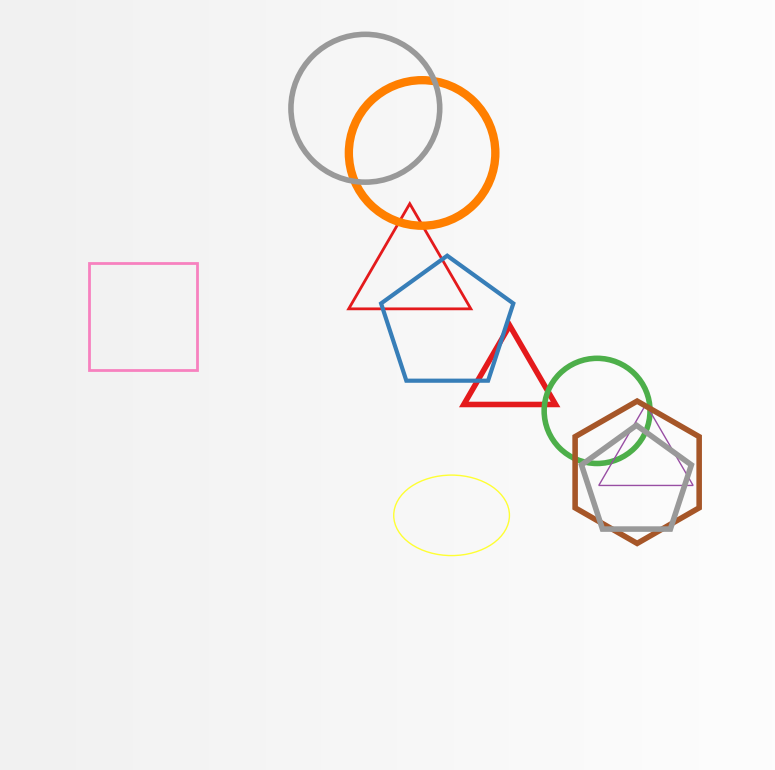[{"shape": "triangle", "thickness": 1, "radius": 0.46, "center": [0.529, 0.644]}, {"shape": "triangle", "thickness": 2, "radius": 0.34, "center": [0.658, 0.509]}, {"shape": "pentagon", "thickness": 1.5, "radius": 0.45, "center": [0.577, 0.578]}, {"shape": "circle", "thickness": 2, "radius": 0.34, "center": [0.77, 0.466]}, {"shape": "triangle", "thickness": 0.5, "radius": 0.35, "center": [0.833, 0.405]}, {"shape": "circle", "thickness": 3, "radius": 0.47, "center": [0.545, 0.801]}, {"shape": "oval", "thickness": 0.5, "radius": 0.37, "center": [0.583, 0.331]}, {"shape": "hexagon", "thickness": 2, "radius": 0.46, "center": [0.822, 0.387]}, {"shape": "square", "thickness": 1, "radius": 0.35, "center": [0.184, 0.589]}, {"shape": "pentagon", "thickness": 2, "radius": 0.37, "center": [0.821, 0.373]}, {"shape": "circle", "thickness": 2, "radius": 0.48, "center": [0.471, 0.859]}]